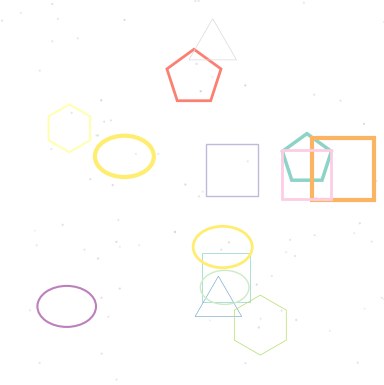[{"shape": "square", "thickness": 0.5, "radius": 0.31, "center": [0.586, 0.279]}, {"shape": "pentagon", "thickness": 2.5, "radius": 0.33, "center": [0.797, 0.586]}, {"shape": "hexagon", "thickness": 1.5, "radius": 0.31, "center": [0.18, 0.667]}, {"shape": "square", "thickness": 1, "radius": 0.34, "center": [0.602, 0.558]}, {"shape": "pentagon", "thickness": 2, "radius": 0.37, "center": [0.504, 0.798]}, {"shape": "triangle", "thickness": 0.5, "radius": 0.35, "center": [0.567, 0.213]}, {"shape": "square", "thickness": 3, "radius": 0.4, "center": [0.892, 0.562]}, {"shape": "hexagon", "thickness": 0.5, "radius": 0.39, "center": [0.676, 0.156]}, {"shape": "square", "thickness": 2, "radius": 0.32, "center": [0.796, 0.546]}, {"shape": "triangle", "thickness": 0.5, "radius": 0.36, "center": [0.552, 0.88]}, {"shape": "oval", "thickness": 1.5, "radius": 0.38, "center": [0.173, 0.204]}, {"shape": "oval", "thickness": 1, "radius": 0.32, "center": [0.584, 0.254]}, {"shape": "oval", "thickness": 3, "radius": 0.38, "center": [0.323, 0.594]}, {"shape": "oval", "thickness": 2, "radius": 0.38, "center": [0.578, 0.358]}]